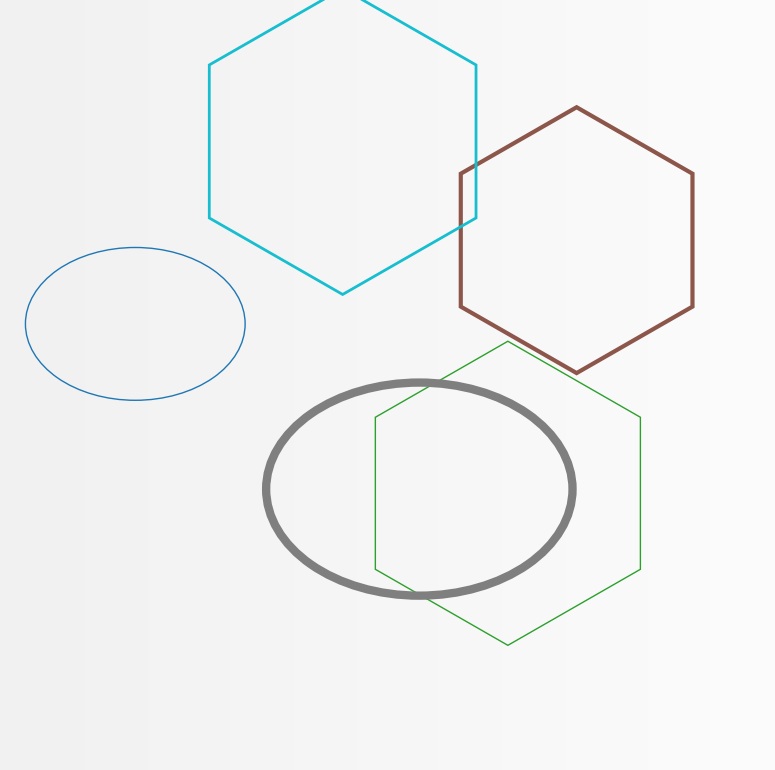[{"shape": "oval", "thickness": 0.5, "radius": 0.71, "center": [0.175, 0.579]}, {"shape": "hexagon", "thickness": 0.5, "radius": 0.99, "center": [0.655, 0.359]}, {"shape": "hexagon", "thickness": 1.5, "radius": 0.86, "center": [0.744, 0.688]}, {"shape": "oval", "thickness": 3, "radius": 0.99, "center": [0.541, 0.365]}, {"shape": "hexagon", "thickness": 1, "radius": 0.99, "center": [0.442, 0.816]}]